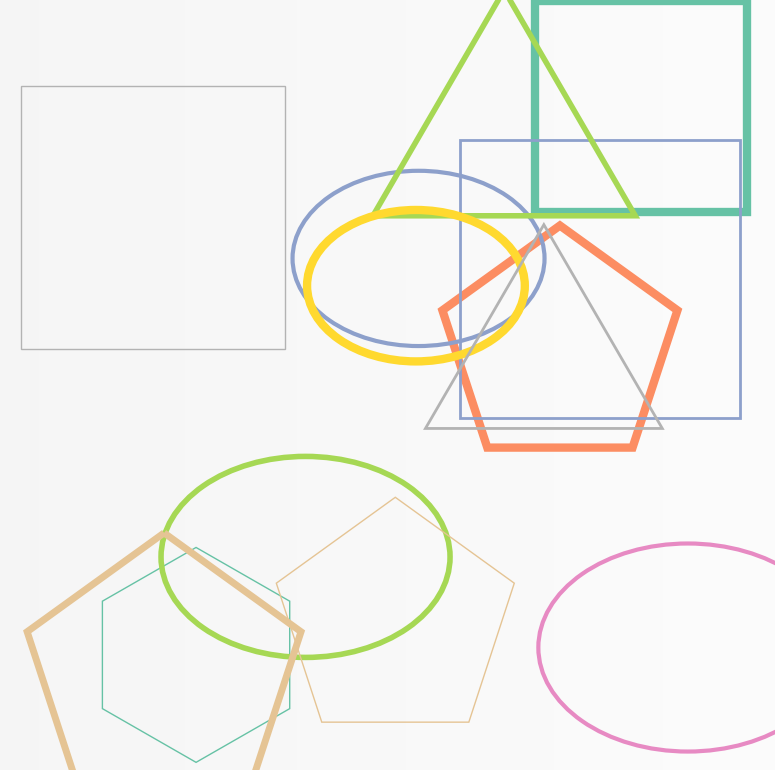[{"shape": "square", "thickness": 3, "radius": 0.68, "center": [0.827, 0.861]}, {"shape": "hexagon", "thickness": 0.5, "radius": 0.7, "center": [0.253, 0.149]}, {"shape": "pentagon", "thickness": 3, "radius": 0.8, "center": [0.722, 0.548]}, {"shape": "square", "thickness": 1, "radius": 0.9, "center": [0.775, 0.637]}, {"shape": "oval", "thickness": 1.5, "radius": 0.81, "center": [0.54, 0.664]}, {"shape": "oval", "thickness": 1.5, "radius": 0.96, "center": [0.888, 0.159]}, {"shape": "oval", "thickness": 2, "radius": 0.93, "center": [0.394, 0.277]}, {"shape": "triangle", "thickness": 2, "radius": 0.98, "center": [0.65, 0.817]}, {"shape": "oval", "thickness": 3, "radius": 0.7, "center": [0.537, 0.629]}, {"shape": "pentagon", "thickness": 2.5, "radius": 0.93, "center": [0.212, 0.122]}, {"shape": "pentagon", "thickness": 0.5, "radius": 0.81, "center": [0.51, 0.193]}, {"shape": "triangle", "thickness": 1, "radius": 0.88, "center": [0.702, 0.532]}, {"shape": "square", "thickness": 0.5, "radius": 0.85, "center": [0.198, 0.718]}]